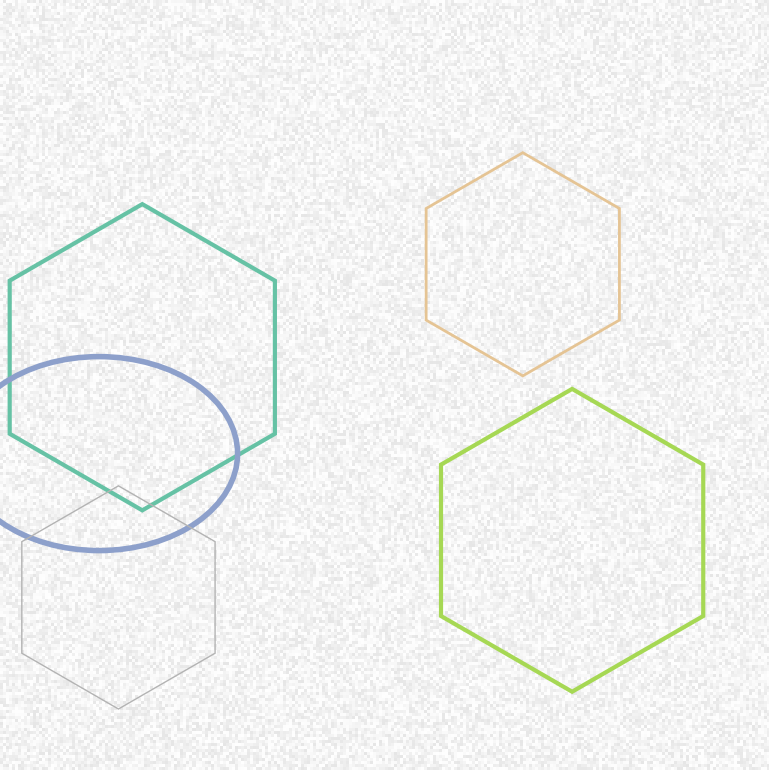[{"shape": "hexagon", "thickness": 1.5, "radius": 0.99, "center": [0.185, 0.536]}, {"shape": "oval", "thickness": 2, "radius": 0.9, "center": [0.129, 0.411]}, {"shape": "hexagon", "thickness": 1.5, "radius": 0.98, "center": [0.743, 0.298]}, {"shape": "hexagon", "thickness": 1, "radius": 0.72, "center": [0.679, 0.657]}, {"shape": "hexagon", "thickness": 0.5, "radius": 0.72, "center": [0.154, 0.224]}]